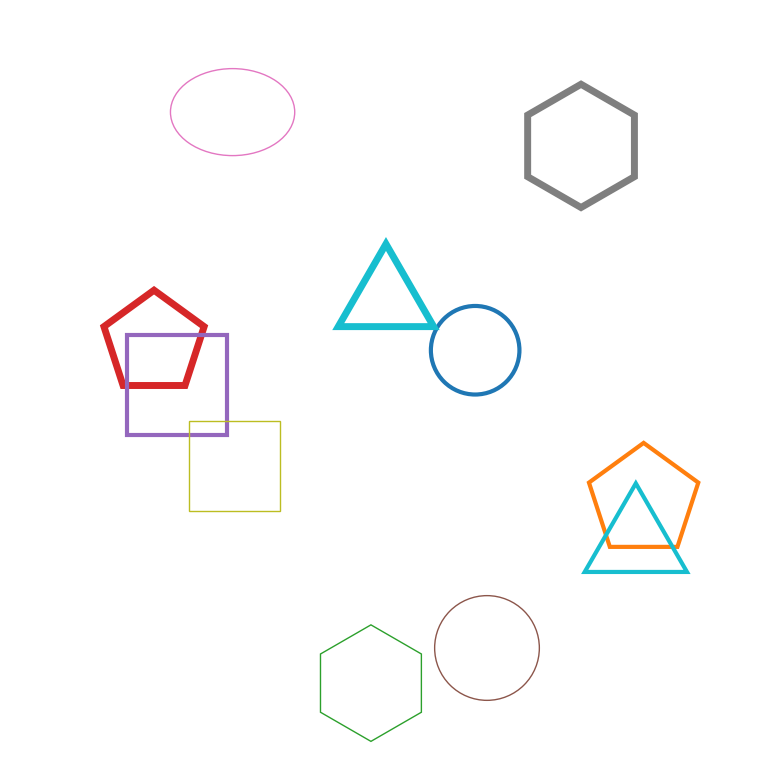[{"shape": "circle", "thickness": 1.5, "radius": 0.29, "center": [0.617, 0.545]}, {"shape": "pentagon", "thickness": 1.5, "radius": 0.37, "center": [0.836, 0.35]}, {"shape": "hexagon", "thickness": 0.5, "radius": 0.38, "center": [0.482, 0.113]}, {"shape": "pentagon", "thickness": 2.5, "radius": 0.34, "center": [0.2, 0.555]}, {"shape": "square", "thickness": 1.5, "radius": 0.32, "center": [0.23, 0.5]}, {"shape": "circle", "thickness": 0.5, "radius": 0.34, "center": [0.632, 0.158]}, {"shape": "oval", "thickness": 0.5, "radius": 0.4, "center": [0.302, 0.854]}, {"shape": "hexagon", "thickness": 2.5, "radius": 0.4, "center": [0.755, 0.811]}, {"shape": "square", "thickness": 0.5, "radius": 0.29, "center": [0.305, 0.395]}, {"shape": "triangle", "thickness": 1.5, "radius": 0.38, "center": [0.826, 0.296]}, {"shape": "triangle", "thickness": 2.5, "radius": 0.36, "center": [0.501, 0.612]}]